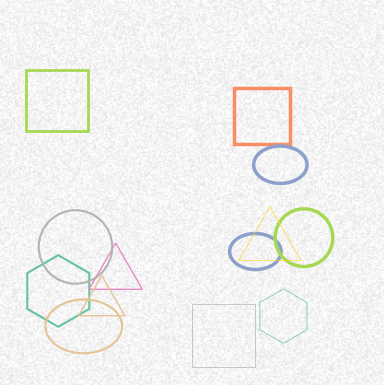[{"shape": "hexagon", "thickness": 0.5, "radius": 0.35, "center": [0.736, 0.179]}, {"shape": "hexagon", "thickness": 1.5, "radius": 0.47, "center": [0.151, 0.244]}, {"shape": "square", "thickness": 2.5, "radius": 0.36, "center": [0.681, 0.699]}, {"shape": "oval", "thickness": 2.5, "radius": 0.35, "center": [0.728, 0.572]}, {"shape": "oval", "thickness": 2.5, "radius": 0.33, "center": [0.663, 0.347]}, {"shape": "triangle", "thickness": 1, "radius": 0.4, "center": [0.3, 0.289]}, {"shape": "circle", "thickness": 2.5, "radius": 0.37, "center": [0.79, 0.383]}, {"shape": "square", "thickness": 2, "radius": 0.4, "center": [0.148, 0.739]}, {"shape": "triangle", "thickness": 0.5, "radius": 0.47, "center": [0.701, 0.37]}, {"shape": "triangle", "thickness": 1, "radius": 0.35, "center": [0.264, 0.215]}, {"shape": "oval", "thickness": 1.5, "radius": 0.5, "center": [0.218, 0.152]}, {"shape": "square", "thickness": 0.5, "radius": 0.41, "center": [0.58, 0.128]}, {"shape": "circle", "thickness": 1.5, "radius": 0.48, "center": [0.196, 0.359]}]